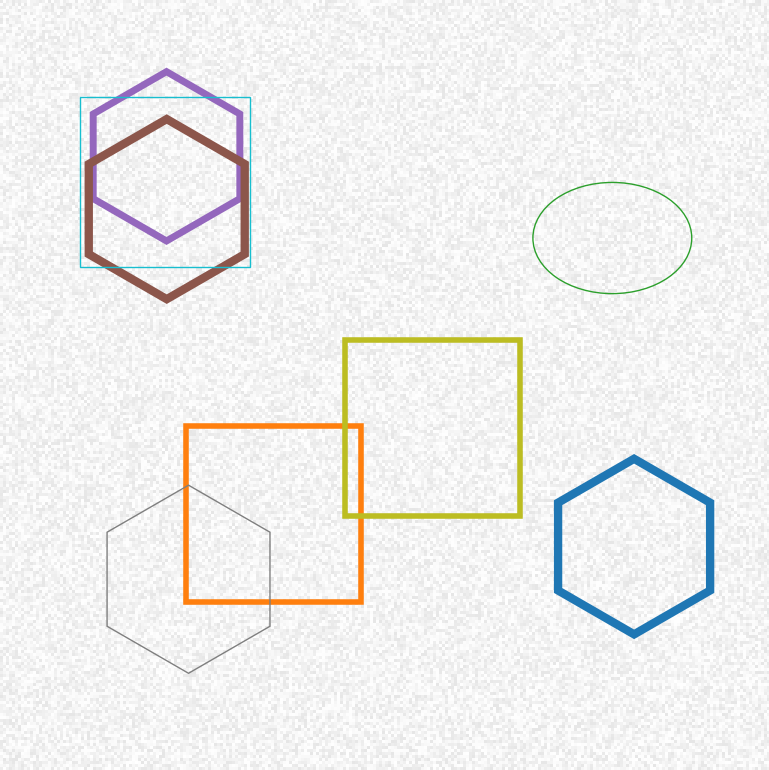[{"shape": "hexagon", "thickness": 3, "radius": 0.57, "center": [0.824, 0.29]}, {"shape": "square", "thickness": 2, "radius": 0.57, "center": [0.355, 0.332]}, {"shape": "oval", "thickness": 0.5, "radius": 0.52, "center": [0.795, 0.691]}, {"shape": "hexagon", "thickness": 2.5, "radius": 0.55, "center": [0.216, 0.797]}, {"shape": "hexagon", "thickness": 3, "radius": 0.58, "center": [0.217, 0.728]}, {"shape": "hexagon", "thickness": 0.5, "radius": 0.61, "center": [0.245, 0.248]}, {"shape": "square", "thickness": 2, "radius": 0.57, "center": [0.562, 0.444]}, {"shape": "square", "thickness": 0.5, "radius": 0.55, "center": [0.214, 0.764]}]